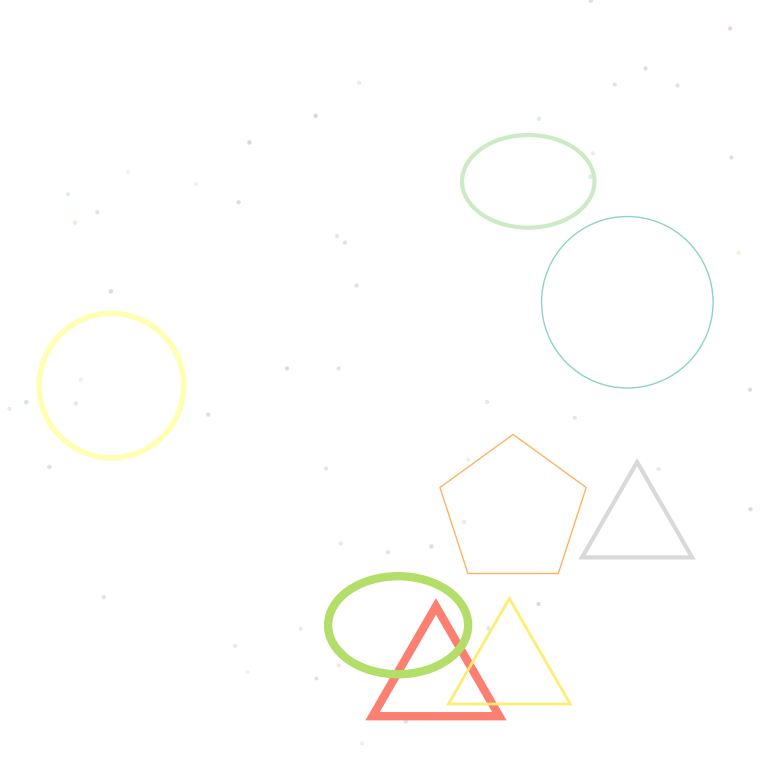[{"shape": "circle", "thickness": 0.5, "radius": 0.56, "center": [0.815, 0.607]}, {"shape": "circle", "thickness": 2, "radius": 0.47, "center": [0.145, 0.499]}, {"shape": "triangle", "thickness": 3, "radius": 0.48, "center": [0.566, 0.117]}, {"shape": "pentagon", "thickness": 0.5, "radius": 0.5, "center": [0.666, 0.336]}, {"shape": "oval", "thickness": 3, "radius": 0.45, "center": [0.517, 0.188]}, {"shape": "triangle", "thickness": 1.5, "radius": 0.41, "center": [0.827, 0.317]}, {"shape": "oval", "thickness": 1.5, "radius": 0.43, "center": [0.686, 0.764]}, {"shape": "triangle", "thickness": 1, "radius": 0.46, "center": [0.661, 0.131]}]